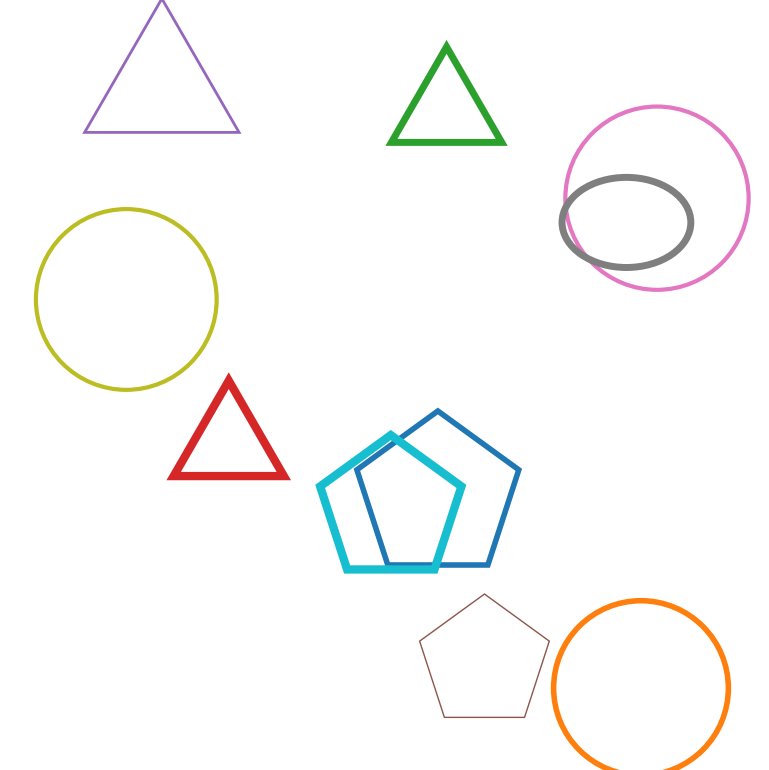[{"shape": "pentagon", "thickness": 2, "radius": 0.55, "center": [0.569, 0.356]}, {"shape": "circle", "thickness": 2, "radius": 0.57, "center": [0.832, 0.106]}, {"shape": "triangle", "thickness": 2.5, "radius": 0.41, "center": [0.58, 0.856]}, {"shape": "triangle", "thickness": 3, "radius": 0.41, "center": [0.297, 0.423]}, {"shape": "triangle", "thickness": 1, "radius": 0.58, "center": [0.21, 0.886]}, {"shape": "pentagon", "thickness": 0.5, "radius": 0.44, "center": [0.629, 0.14]}, {"shape": "circle", "thickness": 1.5, "radius": 0.6, "center": [0.853, 0.743]}, {"shape": "oval", "thickness": 2.5, "radius": 0.42, "center": [0.814, 0.711]}, {"shape": "circle", "thickness": 1.5, "radius": 0.59, "center": [0.164, 0.611]}, {"shape": "pentagon", "thickness": 3, "radius": 0.48, "center": [0.508, 0.338]}]